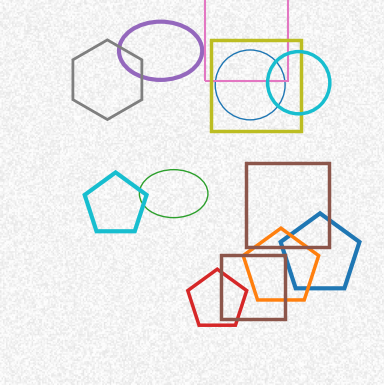[{"shape": "pentagon", "thickness": 3, "radius": 0.54, "center": [0.831, 0.338]}, {"shape": "circle", "thickness": 1, "radius": 0.45, "center": [0.65, 0.779]}, {"shape": "pentagon", "thickness": 2.5, "radius": 0.52, "center": [0.73, 0.304]}, {"shape": "oval", "thickness": 1, "radius": 0.45, "center": [0.451, 0.497]}, {"shape": "pentagon", "thickness": 2.5, "radius": 0.4, "center": [0.564, 0.22]}, {"shape": "oval", "thickness": 3, "radius": 0.54, "center": [0.417, 0.868]}, {"shape": "square", "thickness": 2.5, "radius": 0.54, "center": [0.746, 0.468]}, {"shape": "square", "thickness": 2.5, "radius": 0.41, "center": [0.657, 0.254]}, {"shape": "square", "thickness": 1.5, "radius": 0.54, "center": [0.64, 0.898]}, {"shape": "hexagon", "thickness": 2, "radius": 0.52, "center": [0.279, 0.793]}, {"shape": "square", "thickness": 2.5, "radius": 0.59, "center": [0.664, 0.778]}, {"shape": "circle", "thickness": 2.5, "radius": 0.4, "center": [0.776, 0.785]}, {"shape": "pentagon", "thickness": 3, "radius": 0.42, "center": [0.3, 0.468]}]